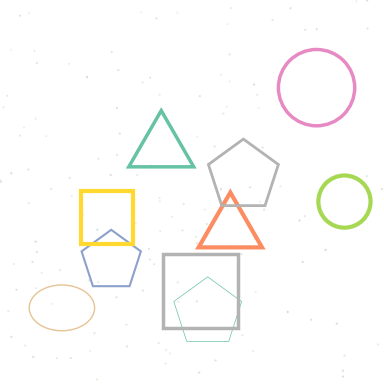[{"shape": "triangle", "thickness": 2.5, "radius": 0.49, "center": [0.419, 0.615]}, {"shape": "pentagon", "thickness": 0.5, "radius": 0.46, "center": [0.54, 0.188]}, {"shape": "triangle", "thickness": 3, "radius": 0.48, "center": [0.598, 0.405]}, {"shape": "pentagon", "thickness": 1.5, "radius": 0.4, "center": [0.289, 0.322]}, {"shape": "circle", "thickness": 2.5, "radius": 0.5, "center": [0.822, 0.772]}, {"shape": "circle", "thickness": 3, "radius": 0.34, "center": [0.895, 0.476]}, {"shape": "square", "thickness": 3, "radius": 0.34, "center": [0.278, 0.435]}, {"shape": "oval", "thickness": 1, "radius": 0.42, "center": [0.161, 0.2]}, {"shape": "square", "thickness": 2.5, "radius": 0.49, "center": [0.52, 0.244]}, {"shape": "pentagon", "thickness": 2, "radius": 0.48, "center": [0.632, 0.543]}]